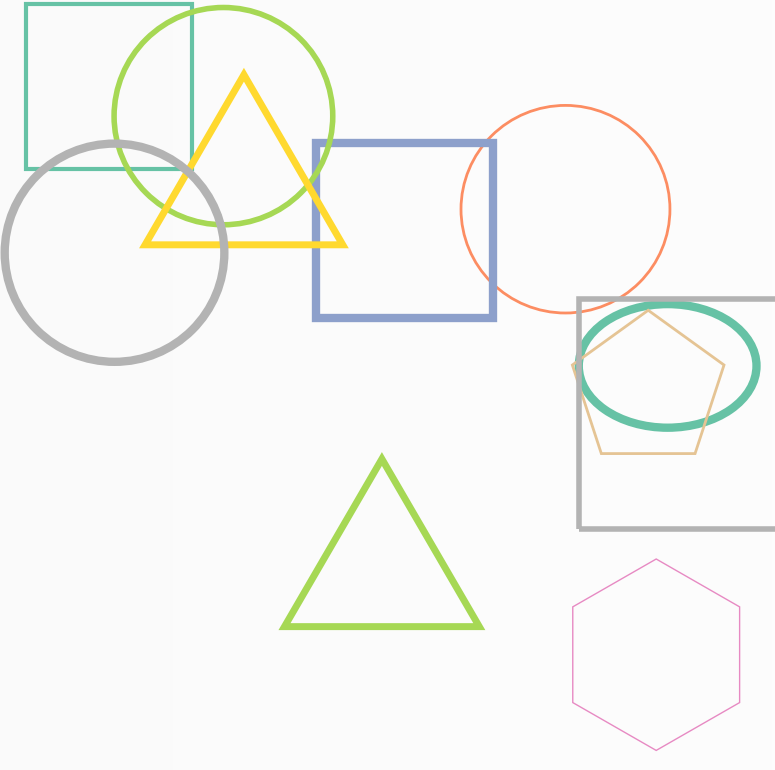[{"shape": "oval", "thickness": 3, "radius": 0.57, "center": [0.861, 0.525]}, {"shape": "square", "thickness": 1.5, "radius": 0.53, "center": [0.141, 0.888]}, {"shape": "circle", "thickness": 1, "radius": 0.67, "center": [0.73, 0.728]}, {"shape": "square", "thickness": 3, "radius": 0.57, "center": [0.522, 0.7]}, {"shape": "hexagon", "thickness": 0.5, "radius": 0.62, "center": [0.847, 0.15]}, {"shape": "circle", "thickness": 2, "radius": 0.71, "center": [0.288, 0.849]}, {"shape": "triangle", "thickness": 2.5, "radius": 0.73, "center": [0.493, 0.259]}, {"shape": "triangle", "thickness": 2.5, "radius": 0.74, "center": [0.315, 0.756]}, {"shape": "pentagon", "thickness": 1, "radius": 0.51, "center": [0.836, 0.494]}, {"shape": "square", "thickness": 2, "radius": 0.75, "center": [0.896, 0.462]}, {"shape": "circle", "thickness": 3, "radius": 0.71, "center": [0.148, 0.672]}]